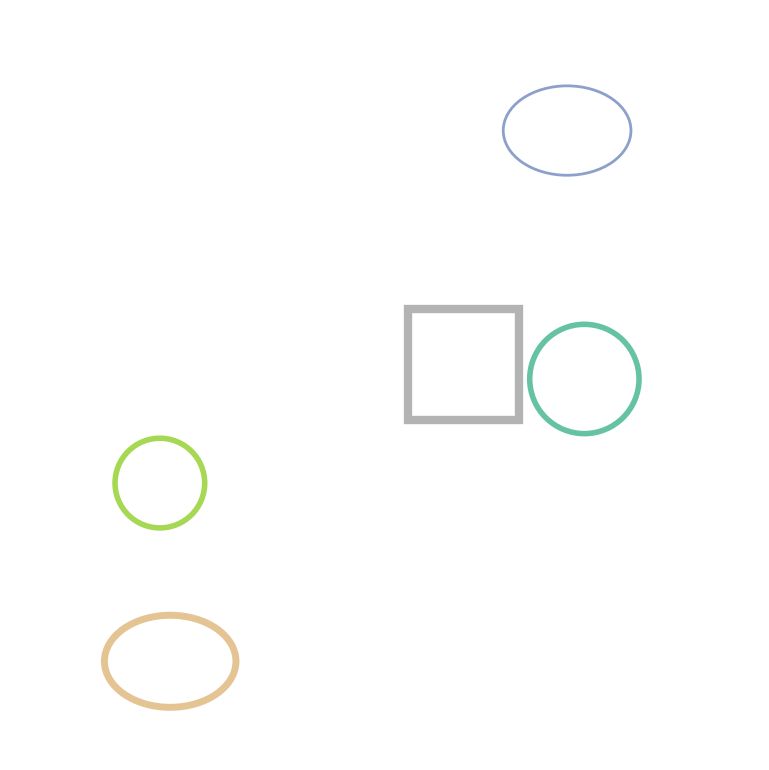[{"shape": "circle", "thickness": 2, "radius": 0.35, "center": [0.759, 0.508]}, {"shape": "oval", "thickness": 1, "radius": 0.41, "center": [0.736, 0.83]}, {"shape": "circle", "thickness": 2, "radius": 0.29, "center": [0.208, 0.373]}, {"shape": "oval", "thickness": 2.5, "radius": 0.43, "center": [0.221, 0.141]}, {"shape": "square", "thickness": 3, "radius": 0.36, "center": [0.602, 0.527]}]